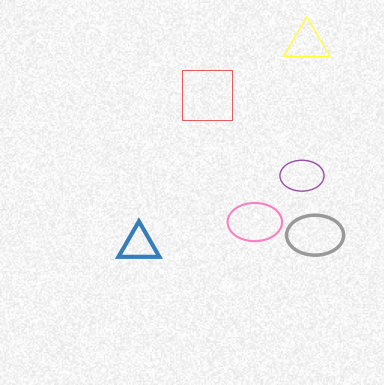[{"shape": "square", "thickness": 0.5, "radius": 0.33, "center": [0.538, 0.753]}, {"shape": "triangle", "thickness": 3, "radius": 0.31, "center": [0.361, 0.364]}, {"shape": "oval", "thickness": 1, "radius": 0.29, "center": [0.784, 0.544]}, {"shape": "triangle", "thickness": 1, "radius": 0.35, "center": [0.797, 0.888]}, {"shape": "oval", "thickness": 1.5, "radius": 0.35, "center": [0.662, 0.423]}, {"shape": "oval", "thickness": 2.5, "radius": 0.37, "center": [0.818, 0.389]}]